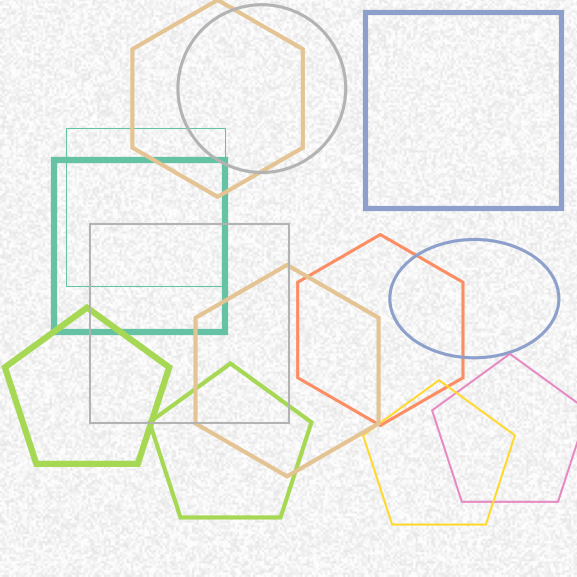[{"shape": "square", "thickness": 3, "radius": 0.74, "center": [0.242, 0.573]}, {"shape": "square", "thickness": 0.5, "radius": 0.69, "center": [0.252, 0.641]}, {"shape": "hexagon", "thickness": 1.5, "radius": 0.83, "center": [0.659, 0.428]}, {"shape": "square", "thickness": 2.5, "radius": 0.85, "center": [0.802, 0.809]}, {"shape": "oval", "thickness": 1.5, "radius": 0.73, "center": [0.821, 0.482]}, {"shape": "pentagon", "thickness": 1, "radius": 0.71, "center": [0.883, 0.245]}, {"shape": "pentagon", "thickness": 2, "radius": 0.74, "center": [0.399, 0.222]}, {"shape": "pentagon", "thickness": 3, "radius": 0.75, "center": [0.151, 0.317]}, {"shape": "pentagon", "thickness": 1, "radius": 0.69, "center": [0.76, 0.203]}, {"shape": "hexagon", "thickness": 2, "radius": 0.92, "center": [0.497, 0.357]}, {"shape": "hexagon", "thickness": 2, "radius": 0.85, "center": [0.377, 0.829]}, {"shape": "circle", "thickness": 1.5, "radius": 0.73, "center": [0.453, 0.846]}, {"shape": "square", "thickness": 1, "radius": 0.86, "center": [0.329, 0.439]}]